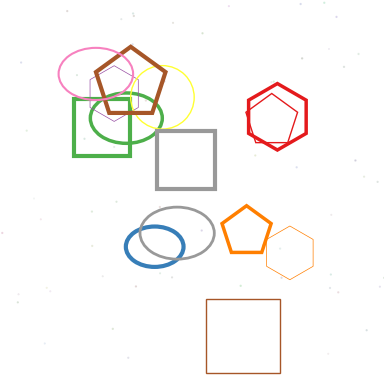[{"shape": "pentagon", "thickness": 1, "radius": 0.35, "center": [0.706, 0.687]}, {"shape": "hexagon", "thickness": 2.5, "radius": 0.43, "center": [0.721, 0.697]}, {"shape": "oval", "thickness": 3, "radius": 0.37, "center": [0.402, 0.359]}, {"shape": "square", "thickness": 3, "radius": 0.37, "center": [0.265, 0.669]}, {"shape": "oval", "thickness": 2.5, "radius": 0.47, "center": [0.328, 0.693]}, {"shape": "hexagon", "thickness": 0.5, "radius": 0.36, "center": [0.297, 0.757]}, {"shape": "hexagon", "thickness": 0.5, "radius": 0.35, "center": [0.753, 0.343]}, {"shape": "pentagon", "thickness": 2.5, "radius": 0.34, "center": [0.64, 0.399]}, {"shape": "circle", "thickness": 1, "radius": 0.41, "center": [0.422, 0.747]}, {"shape": "square", "thickness": 1, "radius": 0.48, "center": [0.631, 0.128]}, {"shape": "pentagon", "thickness": 3, "radius": 0.48, "center": [0.34, 0.784]}, {"shape": "oval", "thickness": 1.5, "radius": 0.48, "center": [0.249, 0.808]}, {"shape": "oval", "thickness": 2, "radius": 0.48, "center": [0.46, 0.394]}, {"shape": "square", "thickness": 3, "radius": 0.38, "center": [0.483, 0.583]}]